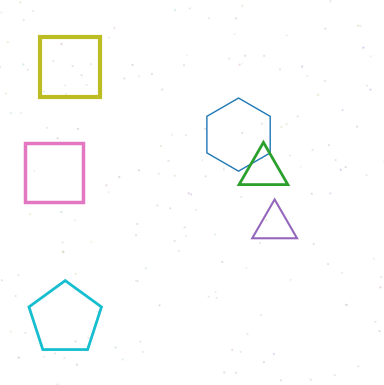[{"shape": "hexagon", "thickness": 1, "radius": 0.47, "center": [0.62, 0.65]}, {"shape": "triangle", "thickness": 2, "radius": 0.37, "center": [0.684, 0.557]}, {"shape": "triangle", "thickness": 1.5, "radius": 0.34, "center": [0.713, 0.415]}, {"shape": "square", "thickness": 2.5, "radius": 0.38, "center": [0.14, 0.553]}, {"shape": "square", "thickness": 3, "radius": 0.39, "center": [0.182, 0.826]}, {"shape": "pentagon", "thickness": 2, "radius": 0.5, "center": [0.169, 0.172]}]